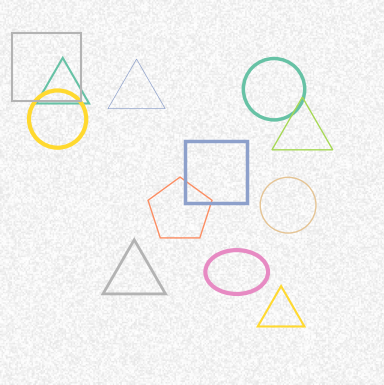[{"shape": "triangle", "thickness": 1.5, "radius": 0.4, "center": [0.163, 0.771]}, {"shape": "circle", "thickness": 2.5, "radius": 0.4, "center": [0.712, 0.768]}, {"shape": "pentagon", "thickness": 1, "radius": 0.44, "center": [0.468, 0.453]}, {"shape": "triangle", "thickness": 0.5, "radius": 0.43, "center": [0.355, 0.761]}, {"shape": "square", "thickness": 2.5, "radius": 0.4, "center": [0.561, 0.553]}, {"shape": "oval", "thickness": 3, "radius": 0.41, "center": [0.615, 0.293]}, {"shape": "triangle", "thickness": 1, "radius": 0.46, "center": [0.785, 0.656]}, {"shape": "triangle", "thickness": 1.5, "radius": 0.35, "center": [0.73, 0.187]}, {"shape": "circle", "thickness": 3, "radius": 0.37, "center": [0.15, 0.691]}, {"shape": "circle", "thickness": 1, "radius": 0.36, "center": [0.748, 0.467]}, {"shape": "triangle", "thickness": 2, "radius": 0.47, "center": [0.349, 0.283]}, {"shape": "square", "thickness": 1.5, "radius": 0.44, "center": [0.121, 0.825]}]